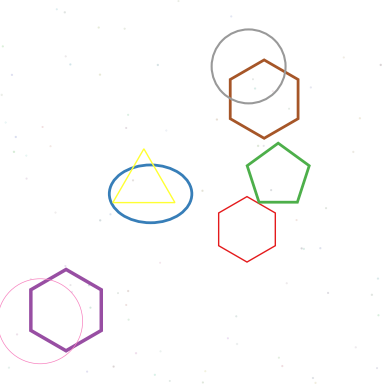[{"shape": "hexagon", "thickness": 1, "radius": 0.42, "center": [0.642, 0.404]}, {"shape": "oval", "thickness": 2, "radius": 0.54, "center": [0.391, 0.496]}, {"shape": "pentagon", "thickness": 2, "radius": 0.42, "center": [0.723, 0.543]}, {"shape": "hexagon", "thickness": 2.5, "radius": 0.53, "center": [0.172, 0.195]}, {"shape": "triangle", "thickness": 1, "radius": 0.47, "center": [0.374, 0.52]}, {"shape": "hexagon", "thickness": 2, "radius": 0.51, "center": [0.686, 0.743]}, {"shape": "circle", "thickness": 0.5, "radius": 0.55, "center": [0.104, 0.166]}, {"shape": "circle", "thickness": 1.5, "radius": 0.48, "center": [0.646, 0.828]}]